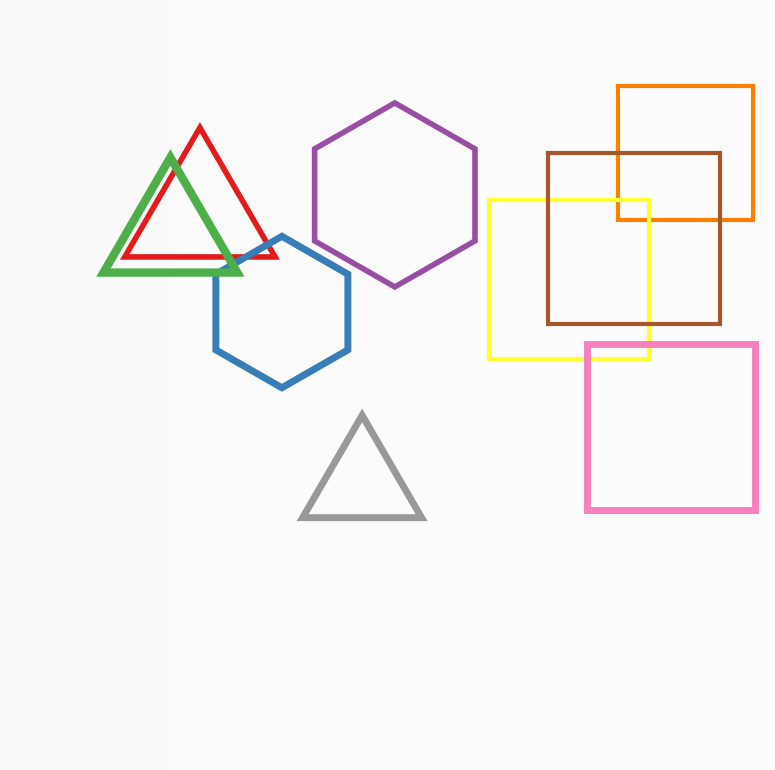[{"shape": "triangle", "thickness": 2, "radius": 0.56, "center": [0.258, 0.722]}, {"shape": "hexagon", "thickness": 2.5, "radius": 0.49, "center": [0.364, 0.595]}, {"shape": "triangle", "thickness": 3, "radius": 0.5, "center": [0.22, 0.696]}, {"shape": "hexagon", "thickness": 2, "radius": 0.6, "center": [0.509, 0.747]}, {"shape": "square", "thickness": 1.5, "radius": 0.44, "center": [0.885, 0.801]}, {"shape": "square", "thickness": 1.5, "radius": 0.52, "center": [0.734, 0.637]}, {"shape": "square", "thickness": 1.5, "radius": 0.56, "center": [0.818, 0.69]}, {"shape": "square", "thickness": 2.5, "radius": 0.54, "center": [0.866, 0.446]}, {"shape": "triangle", "thickness": 2.5, "radius": 0.44, "center": [0.467, 0.372]}]